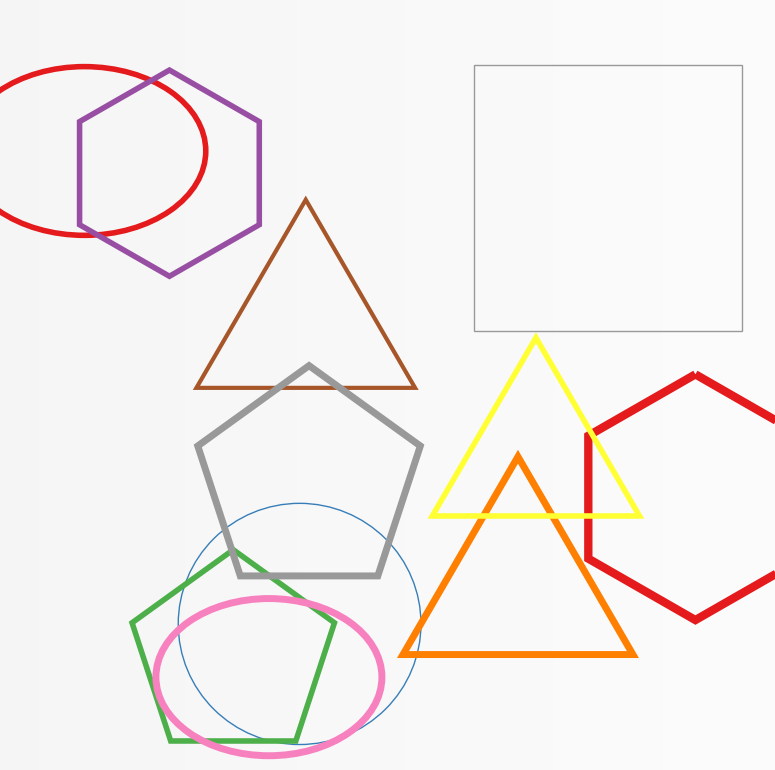[{"shape": "hexagon", "thickness": 3, "radius": 0.8, "center": [0.897, 0.354]}, {"shape": "oval", "thickness": 2, "radius": 0.78, "center": [0.109, 0.804]}, {"shape": "circle", "thickness": 0.5, "radius": 0.78, "center": [0.387, 0.19]}, {"shape": "pentagon", "thickness": 2, "radius": 0.69, "center": [0.301, 0.149]}, {"shape": "hexagon", "thickness": 2, "radius": 0.67, "center": [0.219, 0.775]}, {"shape": "triangle", "thickness": 2.5, "radius": 0.86, "center": [0.668, 0.236]}, {"shape": "triangle", "thickness": 2, "radius": 0.77, "center": [0.691, 0.407]}, {"shape": "triangle", "thickness": 1.5, "radius": 0.81, "center": [0.394, 0.578]}, {"shape": "oval", "thickness": 2.5, "radius": 0.73, "center": [0.347, 0.121]}, {"shape": "square", "thickness": 0.5, "radius": 0.86, "center": [0.785, 0.743]}, {"shape": "pentagon", "thickness": 2.5, "radius": 0.75, "center": [0.399, 0.374]}]